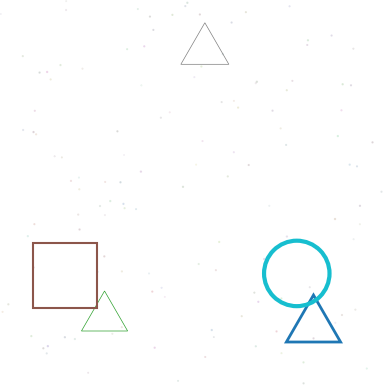[{"shape": "triangle", "thickness": 2, "radius": 0.41, "center": [0.814, 0.152]}, {"shape": "triangle", "thickness": 0.5, "radius": 0.35, "center": [0.272, 0.175]}, {"shape": "square", "thickness": 1.5, "radius": 0.42, "center": [0.168, 0.284]}, {"shape": "triangle", "thickness": 0.5, "radius": 0.36, "center": [0.532, 0.869]}, {"shape": "circle", "thickness": 3, "radius": 0.43, "center": [0.771, 0.29]}]